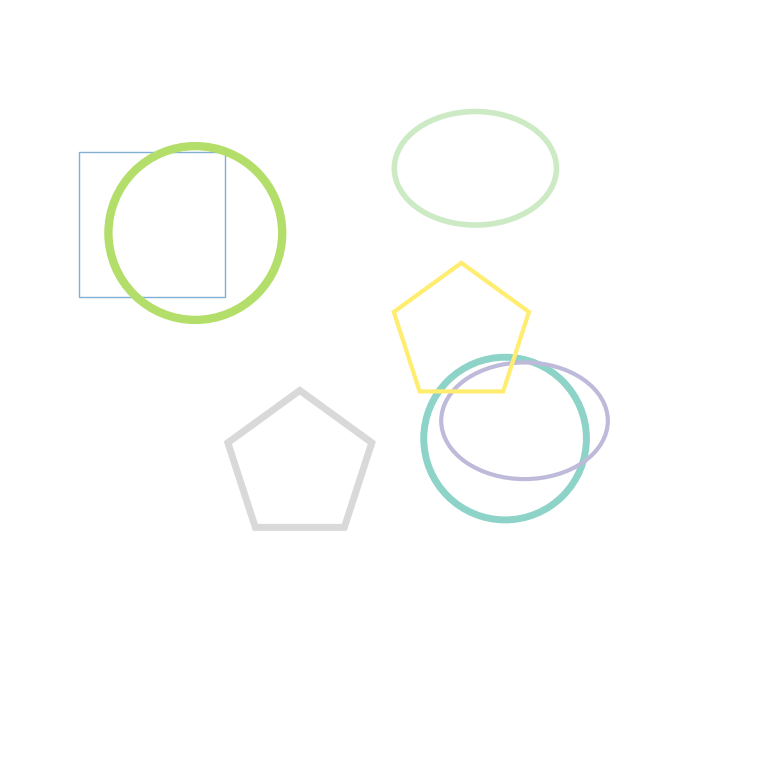[{"shape": "circle", "thickness": 2.5, "radius": 0.53, "center": [0.656, 0.43]}, {"shape": "oval", "thickness": 1.5, "radius": 0.54, "center": [0.681, 0.454]}, {"shape": "square", "thickness": 0.5, "radius": 0.47, "center": [0.198, 0.708]}, {"shape": "circle", "thickness": 3, "radius": 0.56, "center": [0.254, 0.697]}, {"shape": "pentagon", "thickness": 2.5, "radius": 0.49, "center": [0.389, 0.395]}, {"shape": "oval", "thickness": 2, "radius": 0.53, "center": [0.617, 0.781]}, {"shape": "pentagon", "thickness": 1.5, "radius": 0.46, "center": [0.599, 0.566]}]